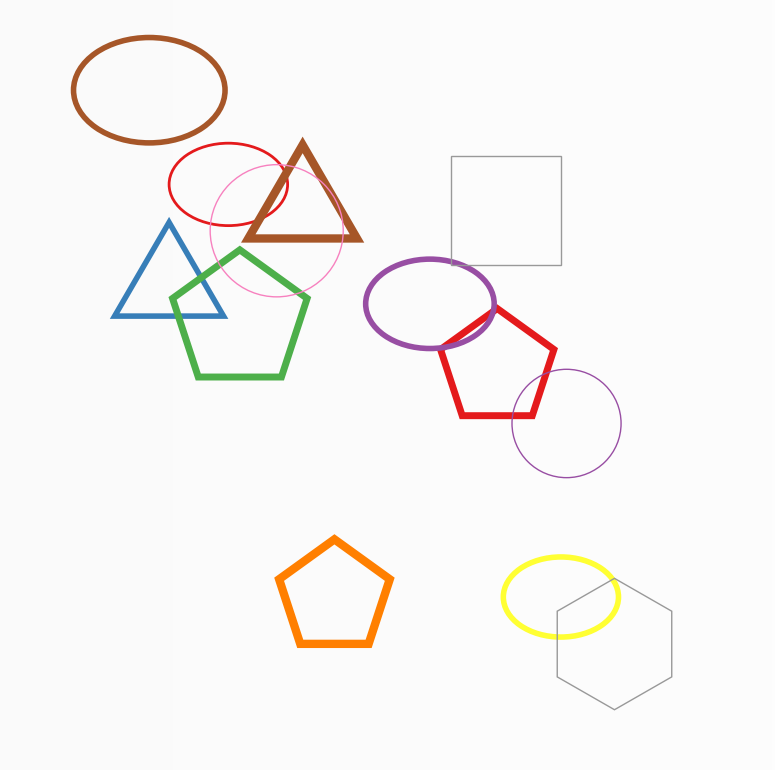[{"shape": "pentagon", "thickness": 2.5, "radius": 0.38, "center": [0.642, 0.522]}, {"shape": "oval", "thickness": 1, "radius": 0.38, "center": [0.295, 0.761]}, {"shape": "triangle", "thickness": 2, "radius": 0.41, "center": [0.218, 0.63]}, {"shape": "pentagon", "thickness": 2.5, "radius": 0.46, "center": [0.309, 0.584]}, {"shape": "oval", "thickness": 2, "radius": 0.41, "center": [0.555, 0.605]}, {"shape": "circle", "thickness": 0.5, "radius": 0.35, "center": [0.731, 0.45]}, {"shape": "pentagon", "thickness": 3, "radius": 0.38, "center": [0.432, 0.225]}, {"shape": "oval", "thickness": 2, "radius": 0.37, "center": [0.724, 0.225]}, {"shape": "oval", "thickness": 2, "radius": 0.49, "center": [0.193, 0.883]}, {"shape": "triangle", "thickness": 3, "radius": 0.41, "center": [0.391, 0.731]}, {"shape": "circle", "thickness": 0.5, "radius": 0.43, "center": [0.357, 0.7]}, {"shape": "square", "thickness": 0.5, "radius": 0.35, "center": [0.653, 0.727]}, {"shape": "hexagon", "thickness": 0.5, "radius": 0.43, "center": [0.793, 0.164]}]